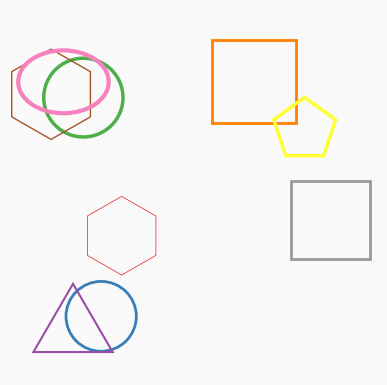[{"shape": "hexagon", "thickness": 0.5, "radius": 0.51, "center": [0.314, 0.388]}, {"shape": "circle", "thickness": 2, "radius": 0.45, "center": [0.261, 0.178]}, {"shape": "circle", "thickness": 2.5, "radius": 0.51, "center": [0.215, 0.747]}, {"shape": "triangle", "thickness": 1.5, "radius": 0.59, "center": [0.188, 0.145]}, {"shape": "square", "thickness": 2, "radius": 0.54, "center": [0.656, 0.788]}, {"shape": "pentagon", "thickness": 2.5, "radius": 0.42, "center": [0.786, 0.663]}, {"shape": "hexagon", "thickness": 1, "radius": 0.59, "center": [0.132, 0.755]}, {"shape": "oval", "thickness": 3, "radius": 0.58, "center": [0.164, 0.787]}, {"shape": "square", "thickness": 2, "radius": 0.51, "center": [0.853, 0.428]}]